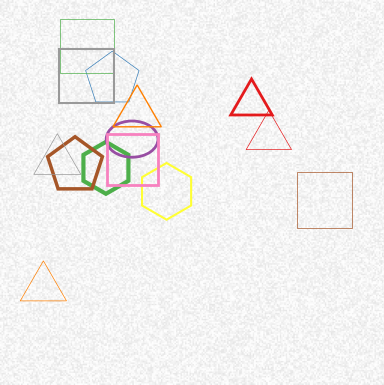[{"shape": "triangle", "thickness": 2, "radius": 0.31, "center": [0.653, 0.733]}, {"shape": "triangle", "thickness": 0.5, "radius": 0.34, "center": [0.698, 0.645]}, {"shape": "pentagon", "thickness": 0.5, "radius": 0.36, "center": [0.292, 0.794]}, {"shape": "hexagon", "thickness": 3, "radius": 0.34, "center": [0.275, 0.564]}, {"shape": "square", "thickness": 0.5, "radius": 0.35, "center": [0.226, 0.88]}, {"shape": "oval", "thickness": 2, "radius": 0.34, "center": [0.343, 0.639]}, {"shape": "triangle", "thickness": 1, "radius": 0.36, "center": [0.356, 0.707]}, {"shape": "triangle", "thickness": 0.5, "radius": 0.35, "center": [0.113, 0.253]}, {"shape": "hexagon", "thickness": 1.5, "radius": 0.37, "center": [0.433, 0.503]}, {"shape": "pentagon", "thickness": 2.5, "radius": 0.37, "center": [0.195, 0.57]}, {"shape": "square", "thickness": 0.5, "radius": 0.36, "center": [0.843, 0.48]}, {"shape": "square", "thickness": 2, "radius": 0.33, "center": [0.345, 0.586]}, {"shape": "triangle", "thickness": 0.5, "radius": 0.35, "center": [0.149, 0.582]}, {"shape": "square", "thickness": 1.5, "radius": 0.36, "center": [0.224, 0.803]}]